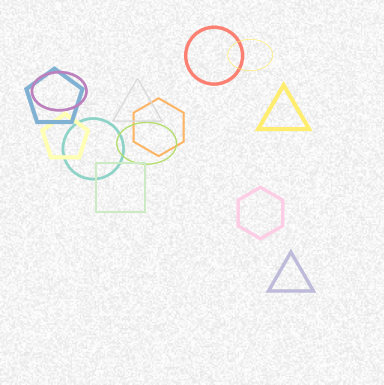[{"shape": "circle", "thickness": 2, "radius": 0.39, "center": [0.242, 0.613]}, {"shape": "pentagon", "thickness": 3, "radius": 0.31, "center": [0.169, 0.642]}, {"shape": "triangle", "thickness": 2.5, "radius": 0.34, "center": [0.756, 0.278]}, {"shape": "circle", "thickness": 2.5, "radius": 0.37, "center": [0.556, 0.855]}, {"shape": "pentagon", "thickness": 3, "radius": 0.38, "center": [0.141, 0.745]}, {"shape": "hexagon", "thickness": 1.5, "radius": 0.38, "center": [0.412, 0.67]}, {"shape": "oval", "thickness": 1, "radius": 0.39, "center": [0.381, 0.628]}, {"shape": "hexagon", "thickness": 2.5, "radius": 0.33, "center": [0.676, 0.447]}, {"shape": "triangle", "thickness": 1, "radius": 0.37, "center": [0.357, 0.722]}, {"shape": "oval", "thickness": 2, "radius": 0.35, "center": [0.154, 0.763]}, {"shape": "square", "thickness": 1.5, "radius": 0.32, "center": [0.313, 0.512]}, {"shape": "oval", "thickness": 0.5, "radius": 0.29, "center": [0.65, 0.857]}, {"shape": "triangle", "thickness": 3, "radius": 0.38, "center": [0.737, 0.703]}]